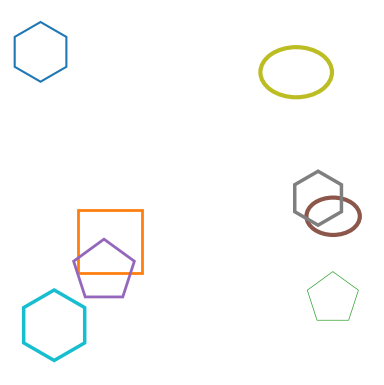[{"shape": "hexagon", "thickness": 1.5, "radius": 0.39, "center": [0.105, 0.865]}, {"shape": "square", "thickness": 2, "radius": 0.41, "center": [0.286, 0.372]}, {"shape": "pentagon", "thickness": 0.5, "radius": 0.35, "center": [0.865, 0.225]}, {"shape": "pentagon", "thickness": 2, "radius": 0.41, "center": [0.27, 0.296]}, {"shape": "oval", "thickness": 3, "radius": 0.35, "center": [0.865, 0.438]}, {"shape": "hexagon", "thickness": 2.5, "radius": 0.35, "center": [0.826, 0.485]}, {"shape": "oval", "thickness": 3, "radius": 0.46, "center": [0.769, 0.812]}, {"shape": "hexagon", "thickness": 2.5, "radius": 0.46, "center": [0.141, 0.155]}]